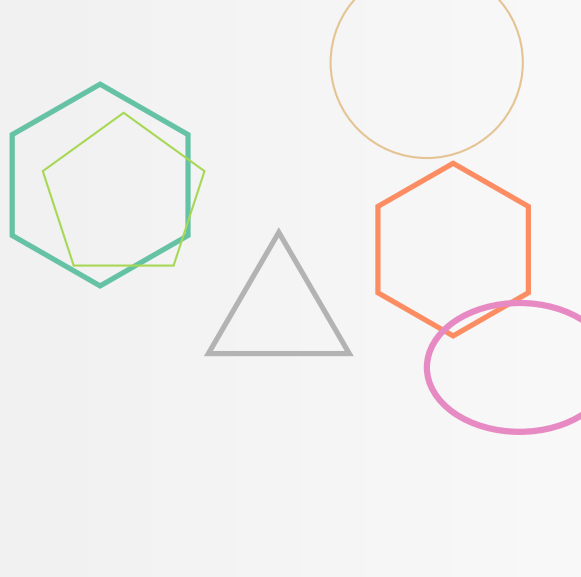[{"shape": "hexagon", "thickness": 2.5, "radius": 0.87, "center": [0.172, 0.679]}, {"shape": "hexagon", "thickness": 2.5, "radius": 0.75, "center": [0.78, 0.567]}, {"shape": "oval", "thickness": 3, "radius": 0.8, "center": [0.894, 0.363]}, {"shape": "pentagon", "thickness": 1, "radius": 0.73, "center": [0.213, 0.658]}, {"shape": "circle", "thickness": 1, "radius": 0.83, "center": [0.734, 0.891]}, {"shape": "triangle", "thickness": 2.5, "radius": 0.7, "center": [0.48, 0.457]}]